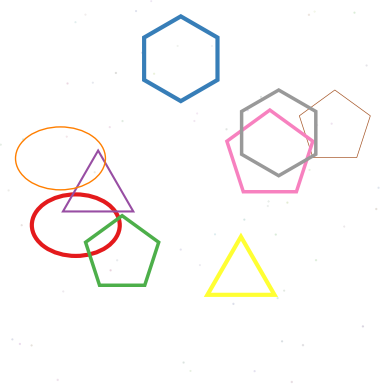[{"shape": "oval", "thickness": 3, "radius": 0.57, "center": [0.197, 0.415]}, {"shape": "hexagon", "thickness": 3, "radius": 0.55, "center": [0.47, 0.847]}, {"shape": "pentagon", "thickness": 2.5, "radius": 0.5, "center": [0.317, 0.34]}, {"shape": "triangle", "thickness": 1.5, "radius": 0.53, "center": [0.255, 0.503]}, {"shape": "oval", "thickness": 1, "radius": 0.58, "center": [0.157, 0.589]}, {"shape": "triangle", "thickness": 3, "radius": 0.5, "center": [0.626, 0.285]}, {"shape": "pentagon", "thickness": 0.5, "radius": 0.48, "center": [0.87, 0.669]}, {"shape": "pentagon", "thickness": 2.5, "radius": 0.59, "center": [0.701, 0.597]}, {"shape": "hexagon", "thickness": 2.5, "radius": 0.56, "center": [0.724, 0.655]}]